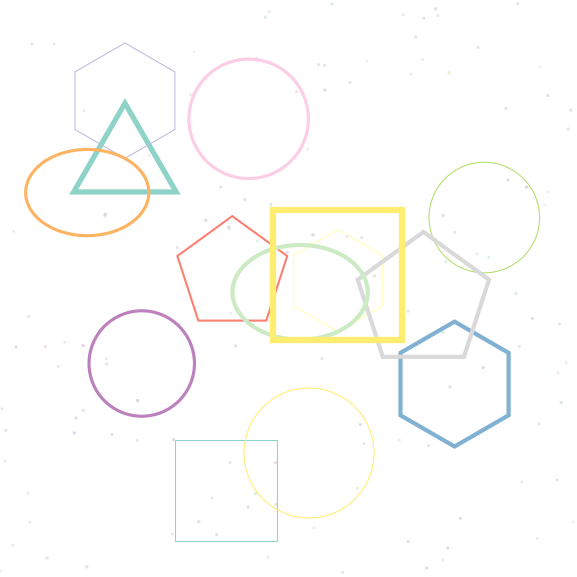[{"shape": "square", "thickness": 0.5, "radius": 0.44, "center": [0.391, 0.15]}, {"shape": "triangle", "thickness": 2.5, "radius": 0.51, "center": [0.216, 0.718]}, {"shape": "hexagon", "thickness": 0.5, "radius": 0.44, "center": [0.585, 0.513]}, {"shape": "hexagon", "thickness": 0.5, "radius": 0.5, "center": [0.216, 0.825]}, {"shape": "pentagon", "thickness": 1, "radius": 0.5, "center": [0.402, 0.525]}, {"shape": "hexagon", "thickness": 2, "radius": 0.54, "center": [0.787, 0.334]}, {"shape": "oval", "thickness": 1.5, "radius": 0.53, "center": [0.151, 0.666]}, {"shape": "circle", "thickness": 0.5, "radius": 0.48, "center": [0.839, 0.622]}, {"shape": "circle", "thickness": 1.5, "radius": 0.52, "center": [0.431, 0.793]}, {"shape": "pentagon", "thickness": 2, "radius": 0.6, "center": [0.733, 0.478]}, {"shape": "circle", "thickness": 1.5, "radius": 0.46, "center": [0.245, 0.37]}, {"shape": "oval", "thickness": 2, "radius": 0.59, "center": [0.52, 0.493]}, {"shape": "square", "thickness": 3, "radius": 0.56, "center": [0.584, 0.523]}, {"shape": "circle", "thickness": 0.5, "radius": 0.56, "center": [0.535, 0.215]}]